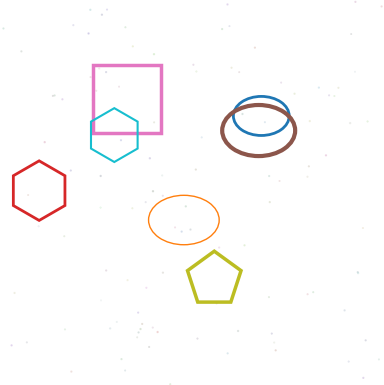[{"shape": "oval", "thickness": 2, "radius": 0.36, "center": [0.679, 0.699]}, {"shape": "oval", "thickness": 1, "radius": 0.46, "center": [0.478, 0.429]}, {"shape": "hexagon", "thickness": 2, "radius": 0.39, "center": [0.102, 0.505]}, {"shape": "oval", "thickness": 3, "radius": 0.47, "center": [0.672, 0.661]}, {"shape": "square", "thickness": 2.5, "radius": 0.44, "center": [0.33, 0.743]}, {"shape": "pentagon", "thickness": 2.5, "radius": 0.37, "center": [0.557, 0.274]}, {"shape": "hexagon", "thickness": 1.5, "radius": 0.35, "center": [0.297, 0.649]}]